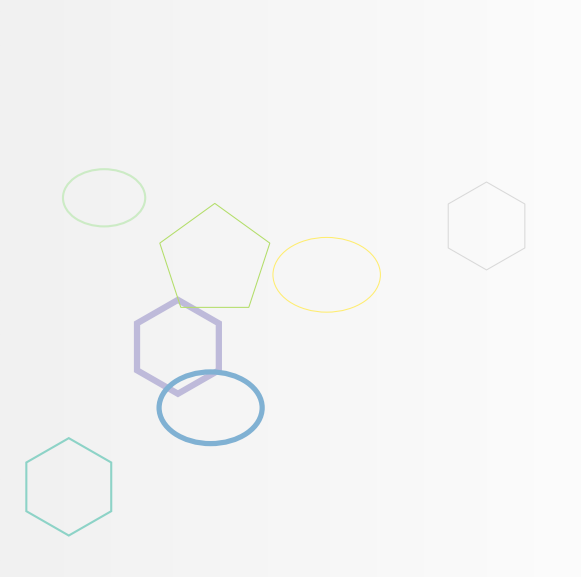[{"shape": "hexagon", "thickness": 1, "radius": 0.42, "center": [0.118, 0.156]}, {"shape": "hexagon", "thickness": 3, "radius": 0.41, "center": [0.306, 0.399]}, {"shape": "oval", "thickness": 2.5, "radius": 0.44, "center": [0.362, 0.293]}, {"shape": "pentagon", "thickness": 0.5, "radius": 0.5, "center": [0.37, 0.547]}, {"shape": "hexagon", "thickness": 0.5, "radius": 0.38, "center": [0.837, 0.608]}, {"shape": "oval", "thickness": 1, "radius": 0.35, "center": [0.179, 0.657]}, {"shape": "oval", "thickness": 0.5, "radius": 0.46, "center": [0.562, 0.523]}]